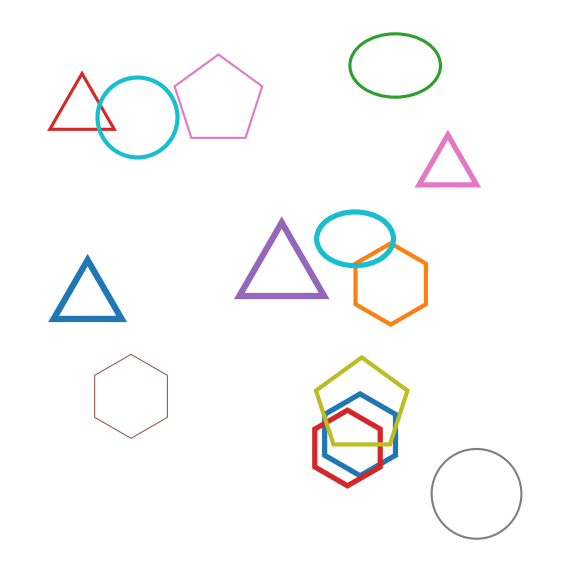[{"shape": "triangle", "thickness": 3, "radius": 0.34, "center": [0.152, 0.481]}, {"shape": "hexagon", "thickness": 2.5, "radius": 0.35, "center": [0.624, 0.246]}, {"shape": "hexagon", "thickness": 2, "radius": 0.35, "center": [0.677, 0.507]}, {"shape": "oval", "thickness": 1.5, "radius": 0.39, "center": [0.684, 0.886]}, {"shape": "triangle", "thickness": 1.5, "radius": 0.32, "center": [0.142, 0.807]}, {"shape": "hexagon", "thickness": 2.5, "radius": 0.33, "center": [0.602, 0.223]}, {"shape": "triangle", "thickness": 3, "radius": 0.42, "center": [0.488, 0.529]}, {"shape": "hexagon", "thickness": 0.5, "radius": 0.36, "center": [0.227, 0.313]}, {"shape": "pentagon", "thickness": 1, "radius": 0.4, "center": [0.378, 0.825]}, {"shape": "triangle", "thickness": 2.5, "radius": 0.29, "center": [0.776, 0.708]}, {"shape": "circle", "thickness": 1, "radius": 0.39, "center": [0.825, 0.144]}, {"shape": "pentagon", "thickness": 2, "radius": 0.42, "center": [0.626, 0.297]}, {"shape": "circle", "thickness": 2, "radius": 0.35, "center": [0.238, 0.796]}, {"shape": "oval", "thickness": 2.5, "radius": 0.33, "center": [0.615, 0.586]}]